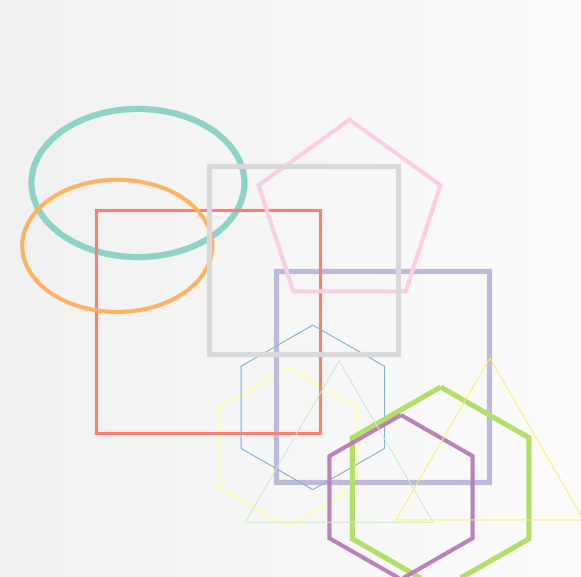[{"shape": "oval", "thickness": 3, "radius": 0.92, "center": [0.237, 0.682]}, {"shape": "hexagon", "thickness": 1, "radius": 0.69, "center": [0.495, 0.225]}, {"shape": "square", "thickness": 2.5, "radius": 0.92, "center": [0.658, 0.347]}, {"shape": "square", "thickness": 1.5, "radius": 0.96, "center": [0.357, 0.443]}, {"shape": "hexagon", "thickness": 0.5, "radius": 0.71, "center": [0.538, 0.294]}, {"shape": "oval", "thickness": 2, "radius": 0.82, "center": [0.202, 0.573]}, {"shape": "hexagon", "thickness": 2.5, "radius": 0.88, "center": [0.758, 0.154]}, {"shape": "pentagon", "thickness": 2, "radius": 0.82, "center": [0.601, 0.628]}, {"shape": "square", "thickness": 2.5, "radius": 0.81, "center": [0.522, 0.549]}, {"shape": "hexagon", "thickness": 2, "radius": 0.71, "center": [0.69, 0.138]}, {"shape": "triangle", "thickness": 0.5, "radius": 0.93, "center": [0.583, 0.188]}, {"shape": "triangle", "thickness": 0.5, "radius": 0.93, "center": [0.843, 0.192]}]